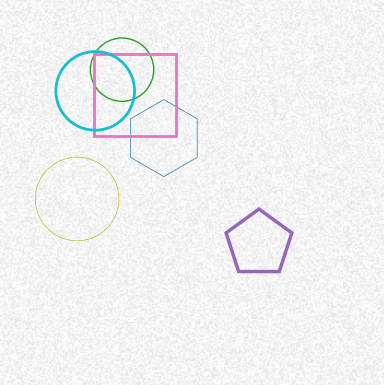[{"shape": "hexagon", "thickness": 0.5, "radius": 0.5, "center": [0.426, 0.641]}, {"shape": "circle", "thickness": 1, "radius": 0.41, "center": [0.317, 0.819]}, {"shape": "pentagon", "thickness": 2.5, "radius": 0.45, "center": [0.673, 0.367]}, {"shape": "square", "thickness": 2, "radius": 0.53, "center": [0.351, 0.753]}, {"shape": "circle", "thickness": 0.5, "radius": 0.54, "center": [0.2, 0.483]}, {"shape": "circle", "thickness": 2, "radius": 0.51, "center": [0.247, 0.764]}]